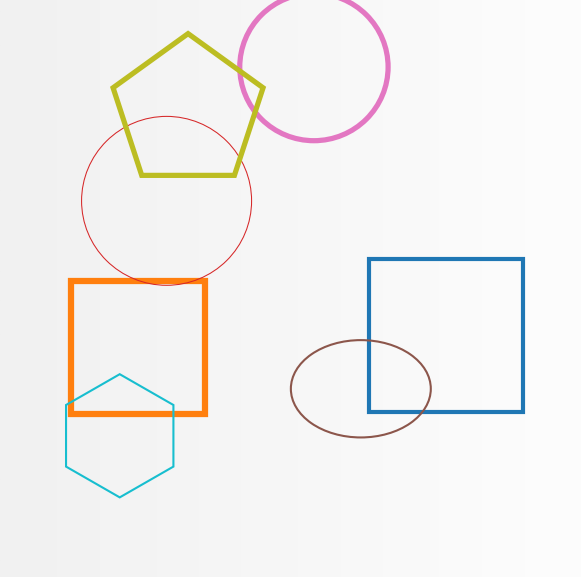[{"shape": "square", "thickness": 2, "radius": 0.66, "center": [0.767, 0.418]}, {"shape": "square", "thickness": 3, "radius": 0.58, "center": [0.237, 0.398]}, {"shape": "circle", "thickness": 0.5, "radius": 0.73, "center": [0.287, 0.651]}, {"shape": "oval", "thickness": 1, "radius": 0.6, "center": [0.621, 0.326]}, {"shape": "circle", "thickness": 2.5, "radius": 0.64, "center": [0.54, 0.883]}, {"shape": "pentagon", "thickness": 2.5, "radius": 0.68, "center": [0.324, 0.805]}, {"shape": "hexagon", "thickness": 1, "radius": 0.53, "center": [0.206, 0.245]}]